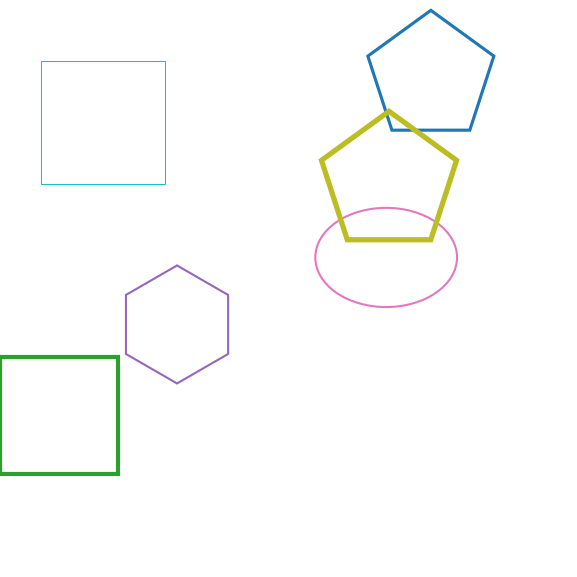[{"shape": "pentagon", "thickness": 1.5, "radius": 0.57, "center": [0.746, 0.867]}, {"shape": "square", "thickness": 2, "radius": 0.51, "center": [0.102, 0.28]}, {"shape": "hexagon", "thickness": 1, "radius": 0.51, "center": [0.307, 0.437]}, {"shape": "oval", "thickness": 1, "radius": 0.61, "center": [0.669, 0.553]}, {"shape": "pentagon", "thickness": 2.5, "radius": 0.61, "center": [0.674, 0.683]}, {"shape": "square", "thickness": 0.5, "radius": 0.54, "center": [0.179, 0.787]}]